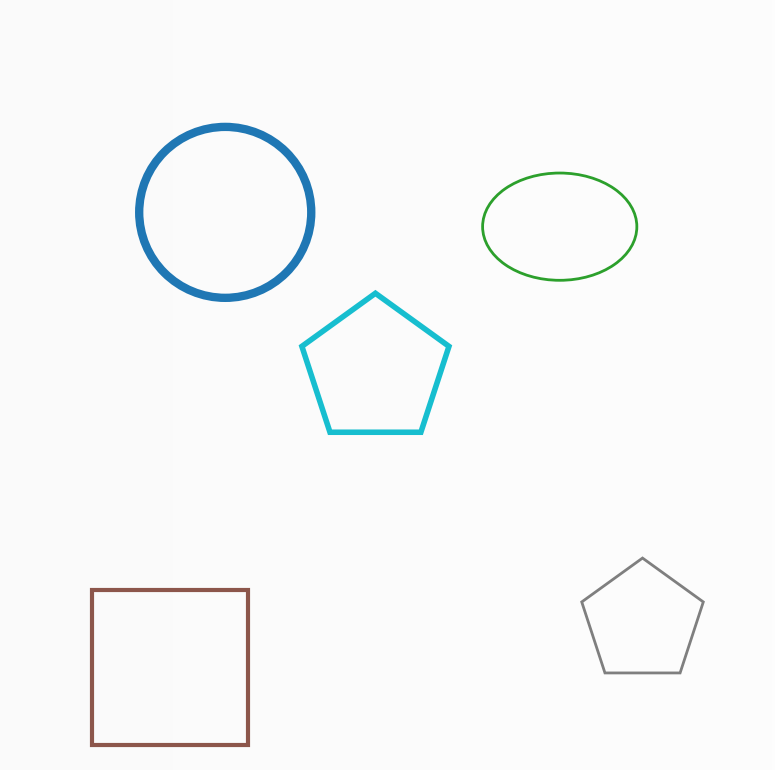[{"shape": "circle", "thickness": 3, "radius": 0.56, "center": [0.291, 0.724]}, {"shape": "oval", "thickness": 1, "radius": 0.5, "center": [0.722, 0.706]}, {"shape": "square", "thickness": 1.5, "radius": 0.5, "center": [0.219, 0.133]}, {"shape": "pentagon", "thickness": 1, "radius": 0.41, "center": [0.829, 0.193]}, {"shape": "pentagon", "thickness": 2, "radius": 0.5, "center": [0.484, 0.519]}]